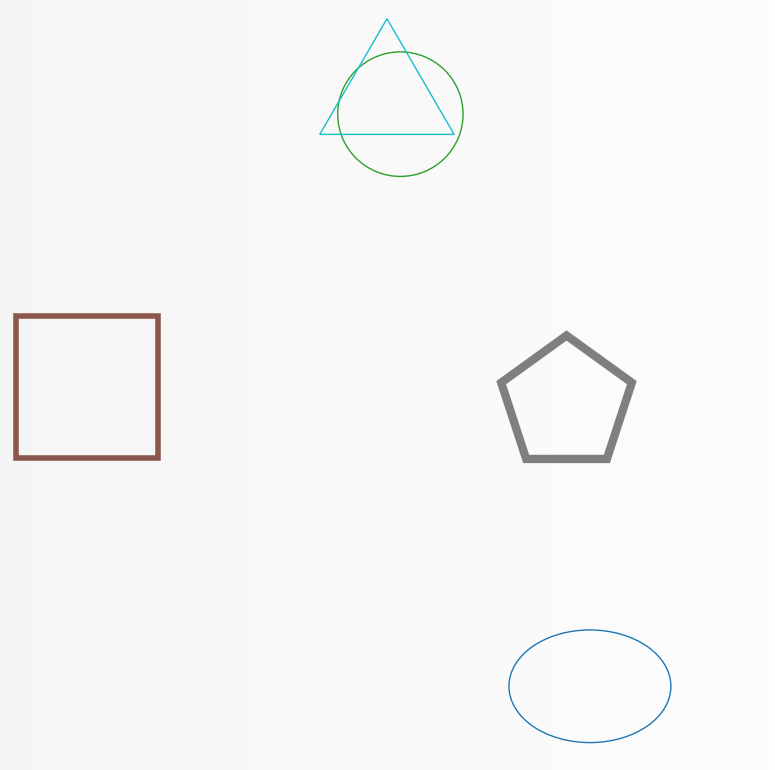[{"shape": "oval", "thickness": 0.5, "radius": 0.52, "center": [0.761, 0.109]}, {"shape": "circle", "thickness": 0.5, "radius": 0.4, "center": [0.517, 0.852]}, {"shape": "square", "thickness": 2, "radius": 0.46, "center": [0.112, 0.498]}, {"shape": "pentagon", "thickness": 3, "radius": 0.44, "center": [0.731, 0.476]}, {"shape": "triangle", "thickness": 0.5, "radius": 0.5, "center": [0.499, 0.876]}]